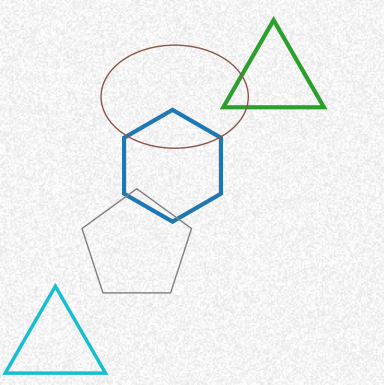[{"shape": "hexagon", "thickness": 3, "radius": 0.73, "center": [0.448, 0.569]}, {"shape": "triangle", "thickness": 3, "radius": 0.75, "center": [0.711, 0.797]}, {"shape": "oval", "thickness": 1, "radius": 0.96, "center": [0.454, 0.749]}, {"shape": "pentagon", "thickness": 1, "radius": 0.75, "center": [0.355, 0.36]}, {"shape": "triangle", "thickness": 2.5, "radius": 0.75, "center": [0.144, 0.106]}]